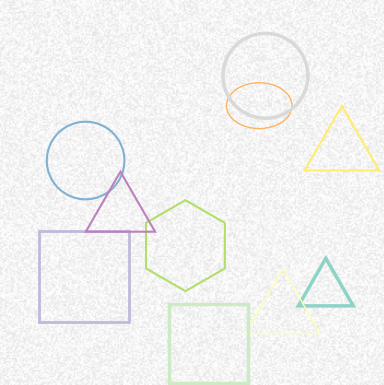[{"shape": "triangle", "thickness": 2.5, "radius": 0.41, "center": [0.846, 0.247]}, {"shape": "triangle", "thickness": 1, "radius": 0.56, "center": [0.734, 0.19]}, {"shape": "square", "thickness": 2, "radius": 0.59, "center": [0.218, 0.281]}, {"shape": "circle", "thickness": 1.5, "radius": 0.5, "center": [0.222, 0.583]}, {"shape": "oval", "thickness": 1, "radius": 0.43, "center": [0.673, 0.726]}, {"shape": "hexagon", "thickness": 1.5, "radius": 0.59, "center": [0.482, 0.362]}, {"shape": "circle", "thickness": 2.5, "radius": 0.55, "center": [0.689, 0.803]}, {"shape": "triangle", "thickness": 1.5, "radius": 0.52, "center": [0.313, 0.45]}, {"shape": "square", "thickness": 2.5, "radius": 0.51, "center": [0.541, 0.108]}, {"shape": "triangle", "thickness": 1.5, "radius": 0.56, "center": [0.888, 0.613]}]